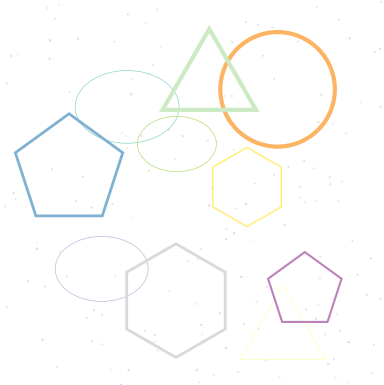[{"shape": "oval", "thickness": 0.5, "radius": 0.67, "center": [0.33, 0.722]}, {"shape": "triangle", "thickness": 0.5, "radius": 0.64, "center": [0.735, 0.13]}, {"shape": "oval", "thickness": 0.5, "radius": 0.6, "center": [0.264, 0.302]}, {"shape": "pentagon", "thickness": 2, "radius": 0.73, "center": [0.179, 0.558]}, {"shape": "circle", "thickness": 3, "radius": 0.74, "center": [0.721, 0.768]}, {"shape": "oval", "thickness": 0.5, "radius": 0.51, "center": [0.459, 0.626]}, {"shape": "hexagon", "thickness": 2, "radius": 0.74, "center": [0.457, 0.219]}, {"shape": "pentagon", "thickness": 1.5, "radius": 0.5, "center": [0.792, 0.245]}, {"shape": "triangle", "thickness": 3, "radius": 0.7, "center": [0.544, 0.785]}, {"shape": "hexagon", "thickness": 1, "radius": 0.51, "center": [0.642, 0.514]}]